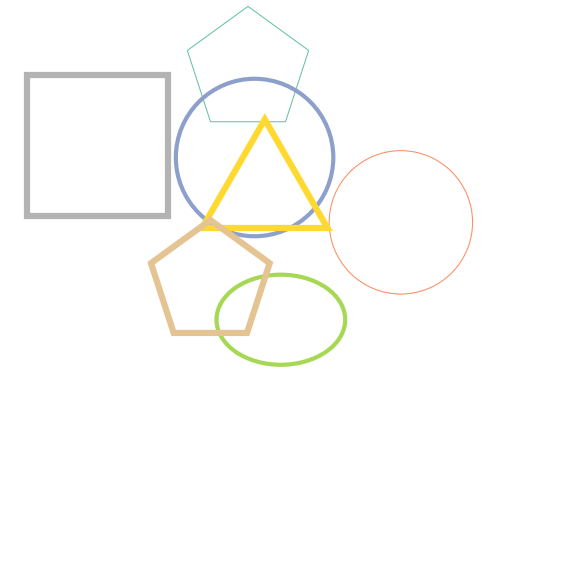[{"shape": "pentagon", "thickness": 0.5, "radius": 0.55, "center": [0.429, 0.878]}, {"shape": "circle", "thickness": 0.5, "radius": 0.62, "center": [0.694, 0.614]}, {"shape": "circle", "thickness": 2, "radius": 0.68, "center": [0.441, 0.726]}, {"shape": "oval", "thickness": 2, "radius": 0.56, "center": [0.486, 0.446]}, {"shape": "triangle", "thickness": 3, "radius": 0.63, "center": [0.458, 0.667]}, {"shape": "pentagon", "thickness": 3, "radius": 0.54, "center": [0.364, 0.51]}, {"shape": "square", "thickness": 3, "radius": 0.61, "center": [0.168, 0.747]}]